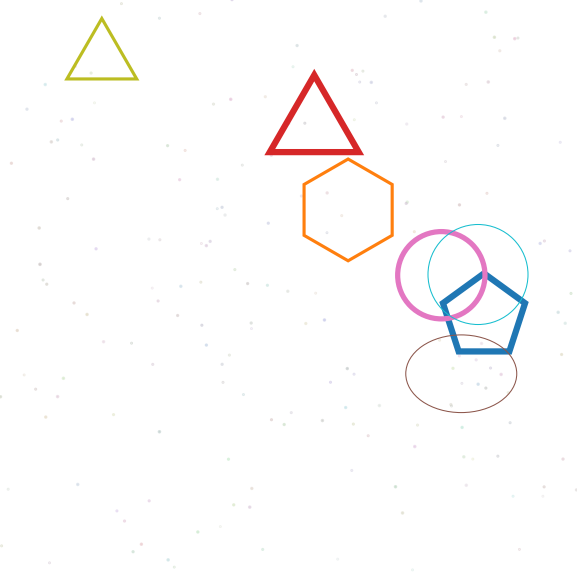[{"shape": "pentagon", "thickness": 3, "radius": 0.37, "center": [0.838, 0.451]}, {"shape": "hexagon", "thickness": 1.5, "radius": 0.44, "center": [0.603, 0.636]}, {"shape": "triangle", "thickness": 3, "radius": 0.44, "center": [0.544, 0.78]}, {"shape": "oval", "thickness": 0.5, "radius": 0.48, "center": [0.799, 0.352]}, {"shape": "circle", "thickness": 2.5, "radius": 0.38, "center": [0.764, 0.523]}, {"shape": "triangle", "thickness": 1.5, "radius": 0.35, "center": [0.176, 0.897]}, {"shape": "circle", "thickness": 0.5, "radius": 0.43, "center": [0.828, 0.524]}]